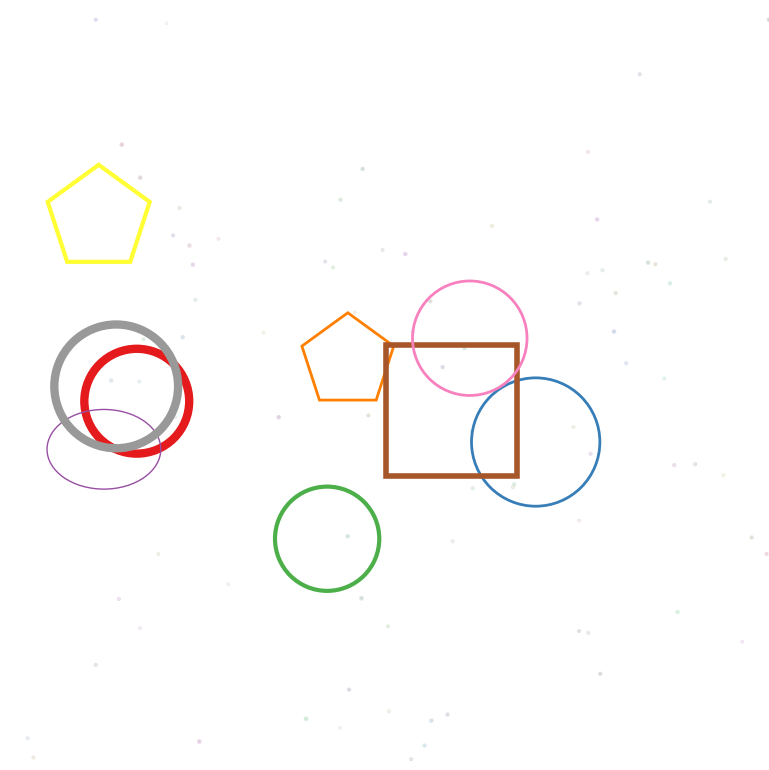[{"shape": "circle", "thickness": 3, "radius": 0.34, "center": [0.178, 0.479]}, {"shape": "circle", "thickness": 1, "radius": 0.42, "center": [0.696, 0.426]}, {"shape": "circle", "thickness": 1.5, "radius": 0.34, "center": [0.425, 0.3]}, {"shape": "oval", "thickness": 0.5, "radius": 0.37, "center": [0.135, 0.417]}, {"shape": "pentagon", "thickness": 1, "radius": 0.31, "center": [0.452, 0.531]}, {"shape": "pentagon", "thickness": 1.5, "radius": 0.35, "center": [0.128, 0.716]}, {"shape": "square", "thickness": 2, "radius": 0.42, "center": [0.587, 0.466]}, {"shape": "circle", "thickness": 1, "radius": 0.37, "center": [0.61, 0.561]}, {"shape": "circle", "thickness": 3, "radius": 0.4, "center": [0.151, 0.498]}]